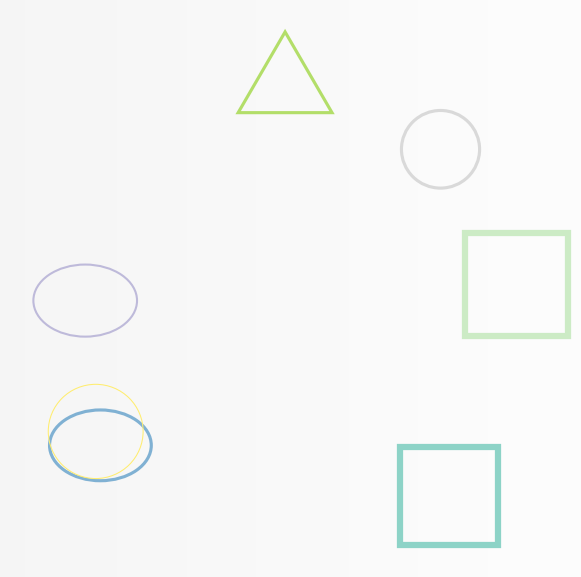[{"shape": "square", "thickness": 3, "radius": 0.42, "center": [0.772, 0.14]}, {"shape": "oval", "thickness": 1, "radius": 0.45, "center": [0.147, 0.479]}, {"shape": "oval", "thickness": 1.5, "radius": 0.44, "center": [0.173, 0.228]}, {"shape": "triangle", "thickness": 1.5, "radius": 0.47, "center": [0.49, 0.851]}, {"shape": "circle", "thickness": 1.5, "radius": 0.34, "center": [0.758, 0.741]}, {"shape": "square", "thickness": 3, "radius": 0.44, "center": [0.888, 0.507]}, {"shape": "circle", "thickness": 0.5, "radius": 0.41, "center": [0.165, 0.252]}]